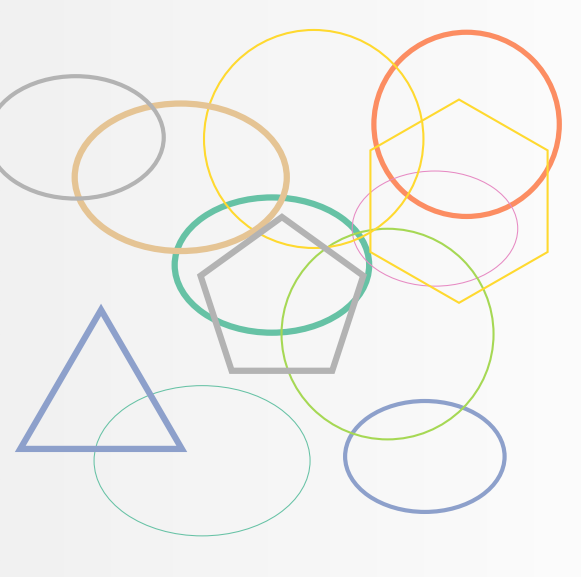[{"shape": "oval", "thickness": 3, "radius": 0.84, "center": [0.468, 0.54]}, {"shape": "oval", "thickness": 0.5, "radius": 0.93, "center": [0.348, 0.201]}, {"shape": "circle", "thickness": 2.5, "radius": 0.8, "center": [0.803, 0.784]}, {"shape": "triangle", "thickness": 3, "radius": 0.8, "center": [0.174, 0.302]}, {"shape": "oval", "thickness": 2, "radius": 0.69, "center": [0.731, 0.209]}, {"shape": "oval", "thickness": 0.5, "radius": 0.71, "center": [0.748, 0.603]}, {"shape": "circle", "thickness": 1, "radius": 0.91, "center": [0.667, 0.421]}, {"shape": "hexagon", "thickness": 1, "radius": 0.88, "center": [0.79, 0.651]}, {"shape": "circle", "thickness": 1, "radius": 0.94, "center": [0.54, 0.758]}, {"shape": "oval", "thickness": 3, "radius": 0.91, "center": [0.311, 0.692]}, {"shape": "oval", "thickness": 2, "radius": 0.76, "center": [0.13, 0.761]}, {"shape": "pentagon", "thickness": 3, "radius": 0.74, "center": [0.485, 0.476]}]